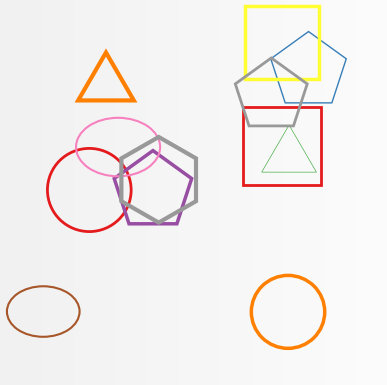[{"shape": "square", "thickness": 2, "radius": 0.51, "center": [0.728, 0.62]}, {"shape": "circle", "thickness": 2, "radius": 0.54, "center": [0.23, 0.507]}, {"shape": "pentagon", "thickness": 1, "radius": 0.51, "center": [0.796, 0.816]}, {"shape": "triangle", "thickness": 0.5, "radius": 0.41, "center": [0.746, 0.594]}, {"shape": "pentagon", "thickness": 2.5, "radius": 0.53, "center": [0.395, 0.504]}, {"shape": "triangle", "thickness": 3, "radius": 0.41, "center": [0.273, 0.781]}, {"shape": "circle", "thickness": 2.5, "radius": 0.47, "center": [0.743, 0.19]}, {"shape": "square", "thickness": 2.5, "radius": 0.48, "center": [0.728, 0.891]}, {"shape": "oval", "thickness": 1.5, "radius": 0.47, "center": [0.112, 0.191]}, {"shape": "oval", "thickness": 1.5, "radius": 0.54, "center": [0.305, 0.618]}, {"shape": "hexagon", "thickness": 3, "radius": 0.56, "center": [0.41, 0.533]}, {"shape": "pentagon", "thickness": 2, "radius": 0.49, "center": [0.7, 0.752]}]